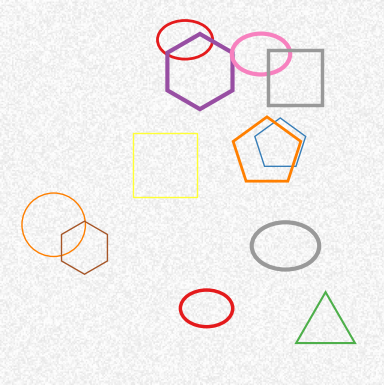[{"shape": "oval", "thickness": 2.5, "radius": 0.34, "center": [0.537, 0.199]}, {"shape": "oval", "thickness": 2, "radius": 0.36, "center": [0.481, 0.897]}, {"shape": "pentagon", "thickness": 1, "radius": 0.35, "center": [0.728, 0.624]}, {"shape": "triangle", "thickness": 1.5, "radius": 0.44, "center": [0.846, 0.153]}, {"shape": "hexagon", "thickness": 3, "radius": 0.49, "center": [0.519, 0.814]}, {"shape": "pentagon", "thickness": 2, "radius": 0.46, "center": [0.693, 0.604]}, {"shape": "circle", "thickness": 1, "radius": 0.41, "center": [0.139, 0.416]}, {"shape": "square", "thickness": 1, "radius": 0.42, "center": [0.428, 0.571]}, {"shape": "hexagon", "thickness": 1, "radius": 0.34, "center": [0.219, 0.357]}, {"shape": "oval", "thickness": 3, "radius": 0.38, "center": [0.678, 0.86]}, {"shape": "oval", "thickness": 3, "radius": 0.44, "center": [0.741, 0.361]}, {"shape": "square", "thickness": 2.5, "radius": 0.36, "center": [0.766, 0.799]}]